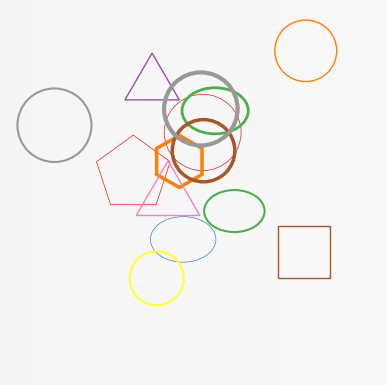[{"shape": "pentagon", "thickness": 0.5, "radius": 0.5, "center": [0.344, 0.549]}, {"shape": "circle", "thickness": 0.5, "radius": 0.5, "center": [0.523, 0.656]}, {"shape": "oval", "thickness": 0.5, "radius": 0.42, "center": [0.473, 0.378]}, {"shape": "oval", "thickness": 1.5, "radius": 0.39, "center": [0.605, 0.452]}, {"shape": "oval", "thickness": 2, "radius": 0.43, "center": [0.555, 0.712]}, {"shape": "triangle", "thickness": 1, "radius": 0.41, "center": [0.393, 0.781]}, {"shape": "circle", "thickness": 1, "radius": 0.4, "center": [0.789, 0.868]}, {"shape": "hexagon", "thickness": 2.5, "radius": 0.34, "center": [0.463, 0.581]}, {"shape": "circle", "thickness": 1.5, "radius": 0.35, "center": [0.405, 0.277]}, {"shape": "circle", "thickness": 2.5, "radius": 0.4, "center": [0.525, 0.609]}, {"shape": "square", "thickness": 1, "radius": 0.34, "center": [0.785, 0.346]}, {"shape": "triangle", "thickness": 1, "radius": 0.47, "center": [0.434, 0.488]}, {"shape": "circle", "thickness": 3, "radius": 0.47, "center": [0.518, 0.717]}, {"shape": "circle", "thickness": 1.5, "radius": 0.48, "center": [0.141, 0.675]}]